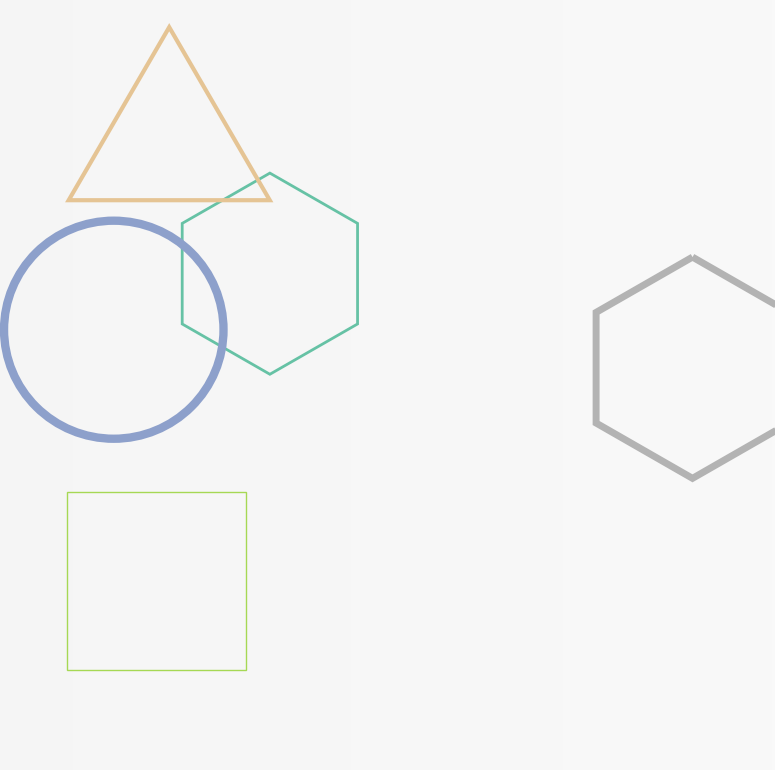[{"shape": "hexagon", "thickness": 1, "radius": 0.65, "center": [0.348, 0.645]}, {"shape": "circle", "thickness": 3, "radius": 0.71, "center": [0.147, 0.572]}, {"shape": "square", "thickness": 0.5, "radius": 0.58, "center": [0.202, 0.246]}, {"shape": "triangle", "thickness": 1.5, "radius": 0.75, "center": [0.218, 0.815]}, {"shape": "hexagon", "thickness": 2.5, "radius": 0.72, "center": [0.894, 0.522]}]